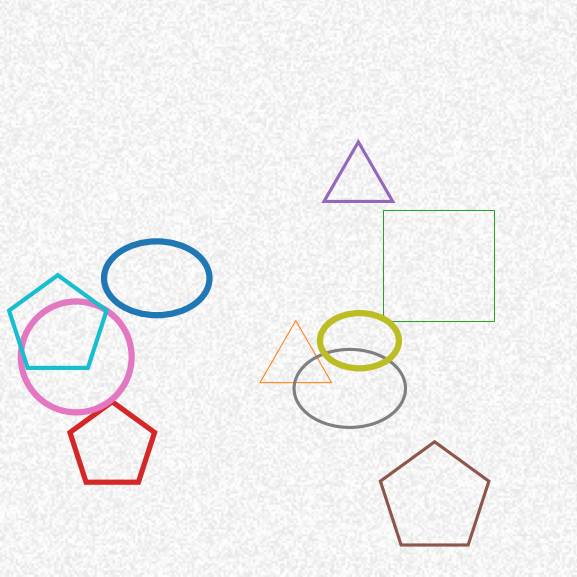[{"shape": "oval", "thickness": 3, "radius": 0.46, "center": [0.271, 0.517]}, {"shape": "triangle", "thickness": 0.5, "radius": 0.36, "center": [0.512, 0.372]}, {"shape": "square", "thickness": 0.5, "radius": 0.48, "center": [0.76, 0.539]}, {"shape": "pentagon", "thickness": 2.5, "radius": 0.39, "center": [0.194, 0.226]}, {"shape": "triangle", "thickness": 1.5, "radius": 0.34, "center": [0.621, 0.685]}, {"shape": "pentagon", "thickness": 1.5, "radius": 0.49, "center": [0.753, 0.135]}, {"shape": "circle", "thickness": 3, "radius": 0.48, "center": [0.132, 0.381]}, {"shape": "oval", "thickness": 1.5, "radius": 0.48, "center": [0.606, 0.327]}, {"shape": "oval", "thickness": 3, "radius": 0.34, "center": [0.622, 0.409]}, {"shape": "pentagon", "thickness": 2, "radius": 0.44, "center": [0.1, 0.434]}]